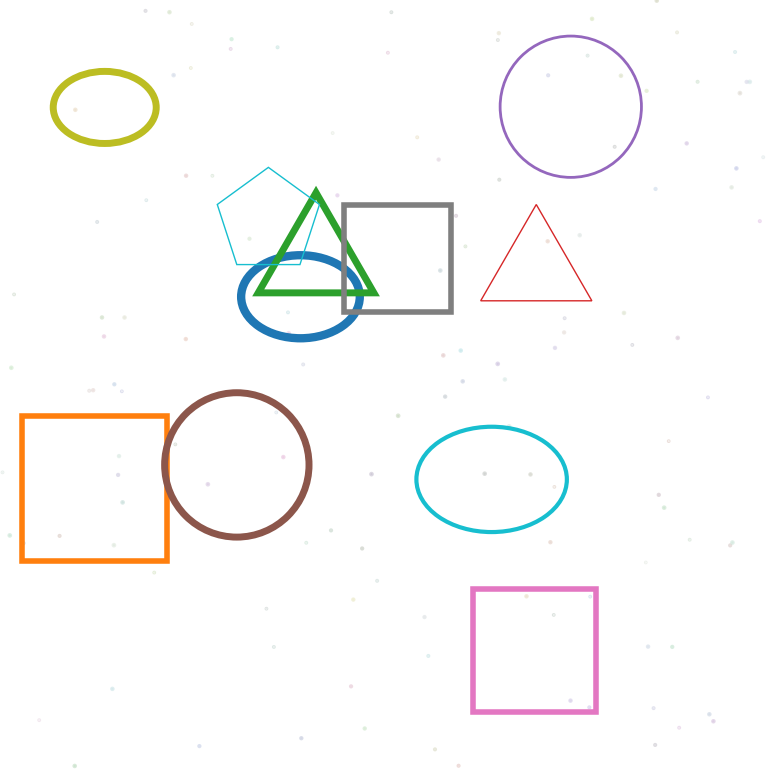[{"shape": "oval", "thickness": 3, "radius": 0.39, "center": [0.39, 0.615]}, {"shape": "square", "thickness": 2, "radius": 0.47, "center": [0.123, 0.365]}, {"shape": "triangle", "thickness": 2.5, "radius": 0.43, "center": [0.41, 0.663]}, {"shape": "triangle", "thickness": 0.5, "radius": 0.42, "center": [0.696, 0.651]}, {"shape": "circle", "thickness": 1, "radius": 0.46, "center": [0.741, 0.861]}, {"shape": "circle", "thickness": 2.5, "radius": 0.47, "center": [0.308, 0.396]}, {"shape": "square", "thickness": 2, "radius": 0.4, "center": [0.694, 0.156]}, {"shape": "square", "thickness": 2, "radius": 0.35, "center": [0.516, 0.664]}, {"shape": "oval", "thickness": 2.5, "radius": 0.33, "center": [0.136, 0.86]}, {"shape": "oval", "thickness": 1.5, "radius": 0.49, "center": [0.638, 0.377]}, {"shape": "pentagon", "thickness": 0.5, "radius": 0.35, "center": [0.349, 0.713]}]